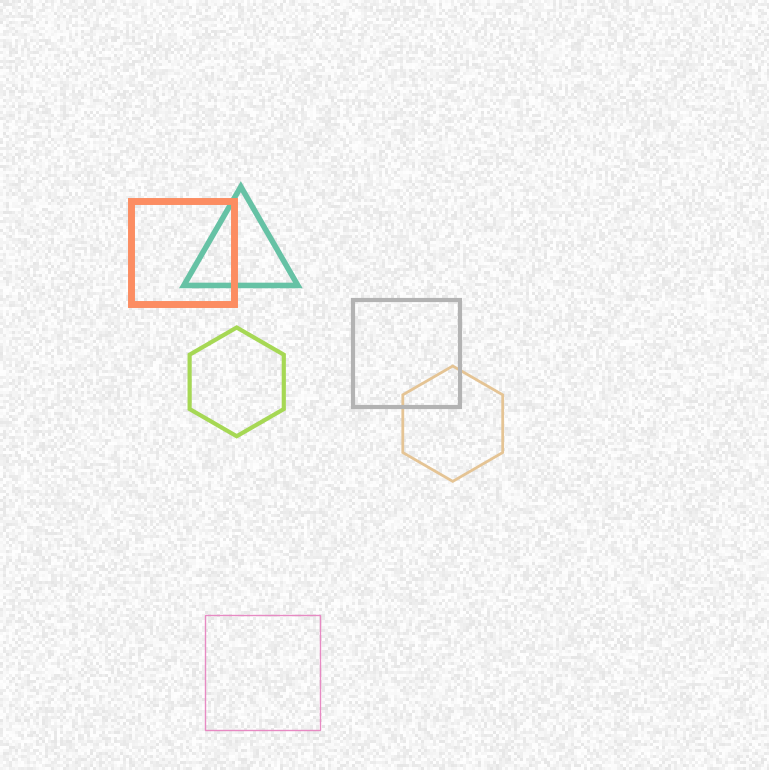[{"shape": "triangle", "thickness": 2, "radius": 0.43, "center": [0.313, 0.672]}, {"shape": "square", "thickness": 2.5, "radius": 0.33, "center": [0.237, 0.672]}, {"shape": "square", "thickness": 0.5, "radius": 0.37, "center": [0.341, 0.127]}, {"shape": "hexagon", "thickness": 1.5, "radius": 0.35, "center": [0.307, 0.504]}, {"shape": "hexagon", "thickness": 1, "radius": 0.37, "center": [0.588, 0.45]}, {"shape": "square", "thickness": 1.5, "radius": 0.35, "center": [0.528, 0.54]}]